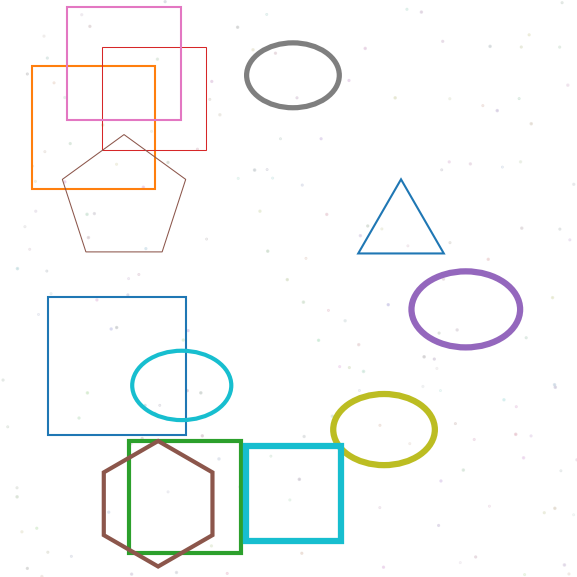[{"shape": "triangle", "thickness": 1, "radius": 0.43, "center": [0.694, 0.603]}, {"shape": "square", "thickness": 1, "radius": 0.6, "center": [0.203, 0.365]}, {"shape": "square", "thickness": 1, "radius": 0.53, "center": [0.161, 0.779]}, {"shape": "square", "thickness": 2, "radius": 0.49, "center": [0.32, 0.138]}, {"shape": "square", "thickness": 0.5, "radius": 0.45, "center": [0.266, 0.829]}, {"shape": "oval", "thickness": 3, "radius": 0.47, "center": [0.807, 0.463]}, {"shape": "pentagon", "thickness": 0.5, "radius": 0.56, "center": [0.215, 0.654]}, {"shape": "hexagon", "thickness": 2, "radius": 0.54, "center": [0.274, 0.127]}, {"shape": "square", "thickness": 1, "radius": 0.49, "center": [0.215, 0.889]}, {"shape": "oval", "thickness": 2.5, "radius": 0.4, "center": [0.507, 0.869]}, {"shape": "oval", "thickness": 3, "radius": 0.44, "center": [0.665, 0.255]}, {"shape": "oval", "thickness": 2, "radius": 0.43, "center": [0.315, 0.332]}, {"shape": "square", "thickness": 3, "radius": 0.41, "center": [0.509, 0.145]}]